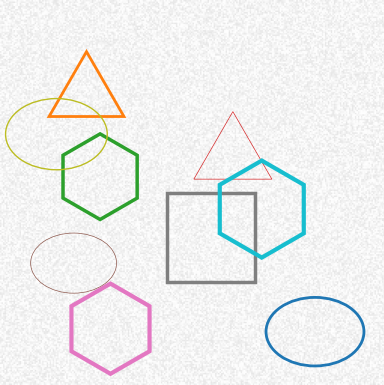[{"shape": "oval", "thickness": 2, "radius": 0.64, "center": [0.818, 0.139]}, {"shape": "triangle", "thickness": 2, "radius": 0.56, "center": [0.225, 0.754]}, {"shape": "hexagon", "thickness": 2.5, "radius": 0.56, "center": [0.26, 0.541]}, {"shape": "triangle", "thickness": 0.5, "radius": 0.58, "center": [0.605, 0.593]}, {"shape": "oval", "thickness": 0.5, "radius": 0.56, "center": [0.191, 0.317]}, {"shape": "hexagon", "thickness": 3, "radius": 0.59, "center": [0.287, 0.146]}, {"shape": "square", "thickness": 2.5, "radius": 0.58, "center": [0.548, 0.384]}, {"shape": "oval", "thickness": 1, "radius": 0.66, "center": [0.147, 0.651]}, {"shape": "hexagon", "thickness": 3, "radius": 0.63, "center": [0.68, 0.457]}]